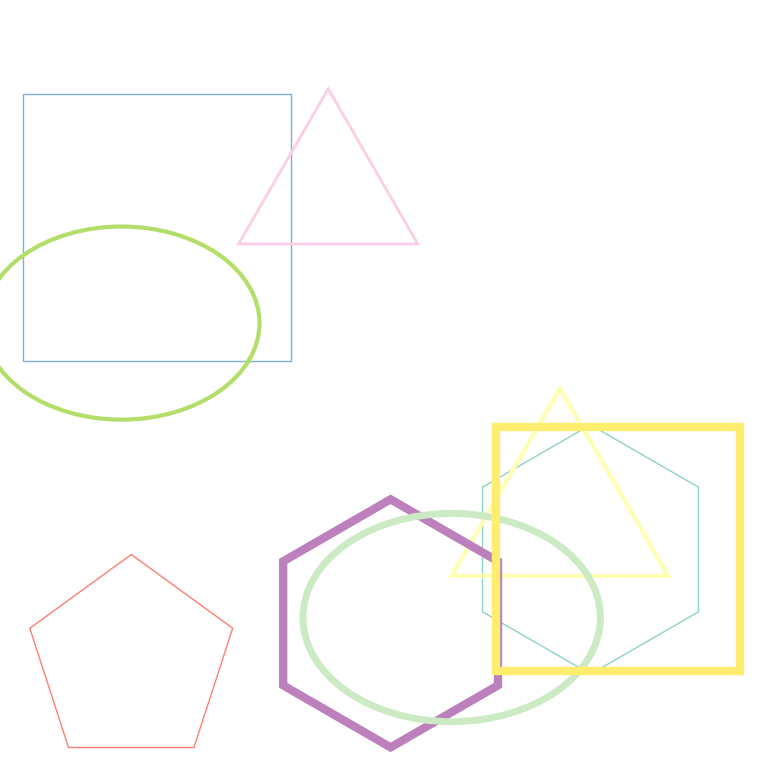[{"shape": "hexagon", "thickness": 0.5, "radius": 0.81, "center": [0.767, 0.286]}, {"shape": "triangle", "thickness": 1.5, "radius": 0.81, "center": [0.727, 0.333]}, {"shape": "pentagon", "thickness": 0.5, "radius": 0.69, "center": [0.17, 0.141]}, {"shape": "square", "thickness": 0.5, "radius": 0.87, "center": [0.204, 0.705]}, {"shape": "oval", "thickness": 1.5, "radius": 0.9, "center": [0.158, 0.58]}, {"shape": "triangle", "thickness": 1, "radius": 0.67, "center": [0.426, 0.75]}, {"shape": "hexagon", "thickness": 3, "radius": 0.81, "center": [0.507, 0.19]}, {"shape": "oval", "thickness": 2.5, "radius": 0.97, "center": [0.587, 0.198]}, {"shape": "square", "thickness": 3, "radius": 0.79, "center": [0.802, 0.287]}]